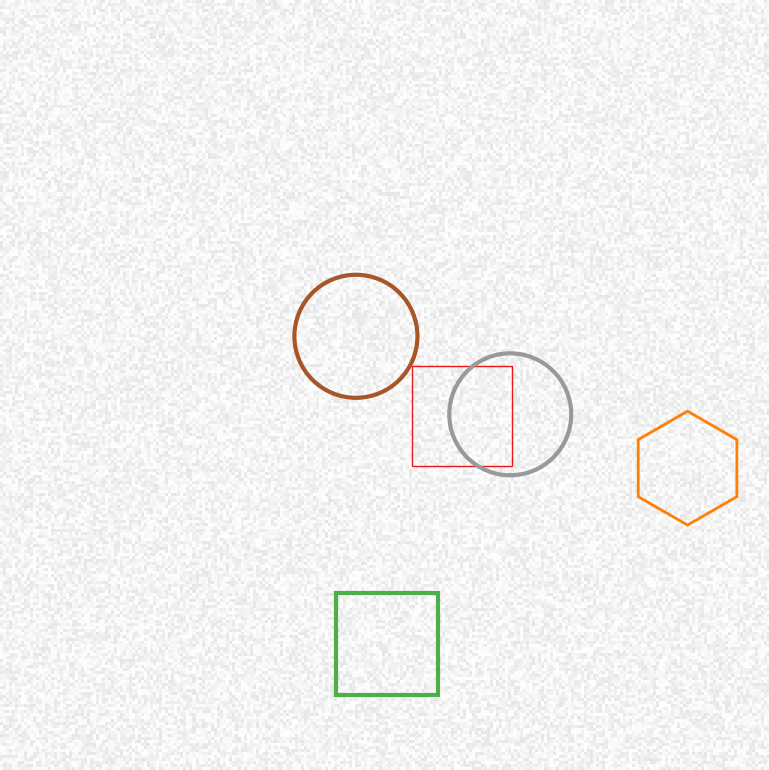[{"shape": "square", "thickness": 0.5, "radius": 0.32, "center": [0.6, 0.46]}, {"shape": "square", "thickness": 1.5, "radius": 0.33, "center": [0.502, 0.164]}, {"shape": "hexagon", "thickness": 1, "radius": 0.37, "center": [0.893, 0.392]}, {"shape": "circle", "thickness": 1.5, "radius": 0.4, "center": [0.462, 0.563]}, {"shape": "circle", "thickness": 1.5, "radius": 0.4, "center": [0.663, 0.462]}]